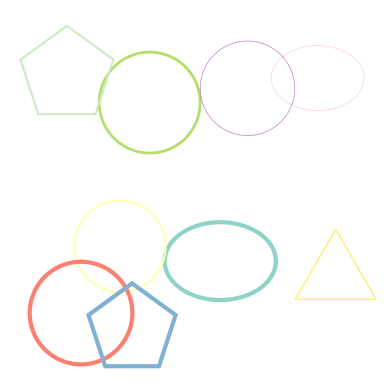[{"shape": "oval", "thickness": 3, "radius": 0.72, "center": [0.572, 0.322]}, {"shape": "circle", "thickness": 1.5, "radius": 0.59, "center": [0.312, 0.36]}, {"shape": "circle", "thickness": 3, "radius": 0.67, "center": [0.21, 0.187]}, {"shape": "pentagon", "thickness": 3, "radius": 0.59, "center": [0.343, 0.145]}, {"shape": "circle", "thickness": 2, "radius": 0.66, "center": [0.389, 0.734]}, {"shape": "oval", "thickness": 0.5, "radius": 0.6, "center": [0.825, 0.797]}, {"shape": "circle", "thickness": 0.5, "radius": 0.61, "center": [0.643, 0.771]}, {"shape": "pentagon", "thickness": 1.5, "radius": 0.63, "center": [0.174, 0.806]}, {"shape": "triangle", "thickness": 1, "radius": 0.61, "center": [0.872, 0.283]}]